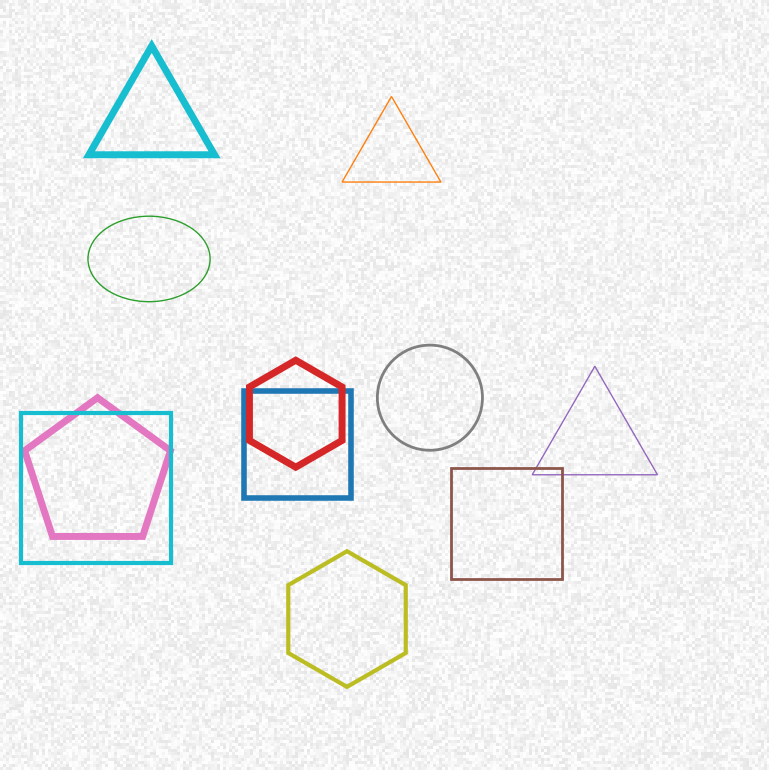[{"shape": "square", "thickness": 2, "radius": 0.35, "center": [0.386, 0.422]}, {"shape": "triangle", "thickness": 0.5, "radius": 0.37, "center": [0.508, 0.801]}, {"shape": "oval", "thickness": 0.5, "radius": 0.4, "center": [0.194, 0.664]}, {"shape": "hexagon", "thickness": 2.5, "radius": 0.35, "center": [0.384, 0.463]}, {"shape": "triangle", "thickness": 0.5, "radius": 0.47, "center": [0.773, 0.43]}, {"shape": "square", "thickness": 1, "radius": 0.36, "center": [0.658, 0.32]}, {"shape": "pentagon", "thickness": 2.5, "radius": 0.5, "center": [0.127, 0.384]}, {"shape": "circle", "thickness": 1, "radius": 0.34, "center": [0.558, 0.484]}, {"shape": "hexagon", "thickness": 1.5, "radius": 0.44, "center": [0.451, 0.196]}, {"shape": "triangle", "thickness": 2.5, "radius": 0.47, "center": [0.197, 0.846]}, {"shape": "square", "thickness": 1.5, "radius": 0.49, "center": [0.125, 0.366]}]